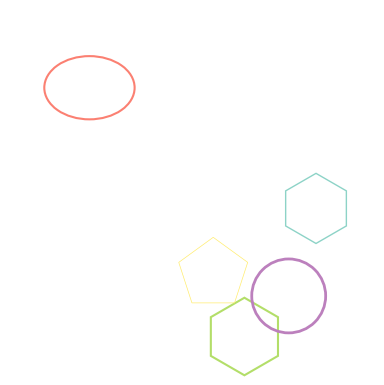[{"shape": "hexagon", "thickness": 1, "radius": 0.46, "center": [0.821, 0.459]}, {"shape": "oval", "thickness": 1.5, "radius": 0.59, "center": [0.232, 0.772]}, {"shape": "hexagon", "thickness": 1.5, "radius": 0.5, "center": [0.635, 0.126]}, {"shape": "circle", "thickness": 2, "radius": 0.48, "center": [0.75, 0.231]}, {"shape": "pentagon", "thickness": 0.5, "radius": 0.47, "center": [0.554, 0.289]}]